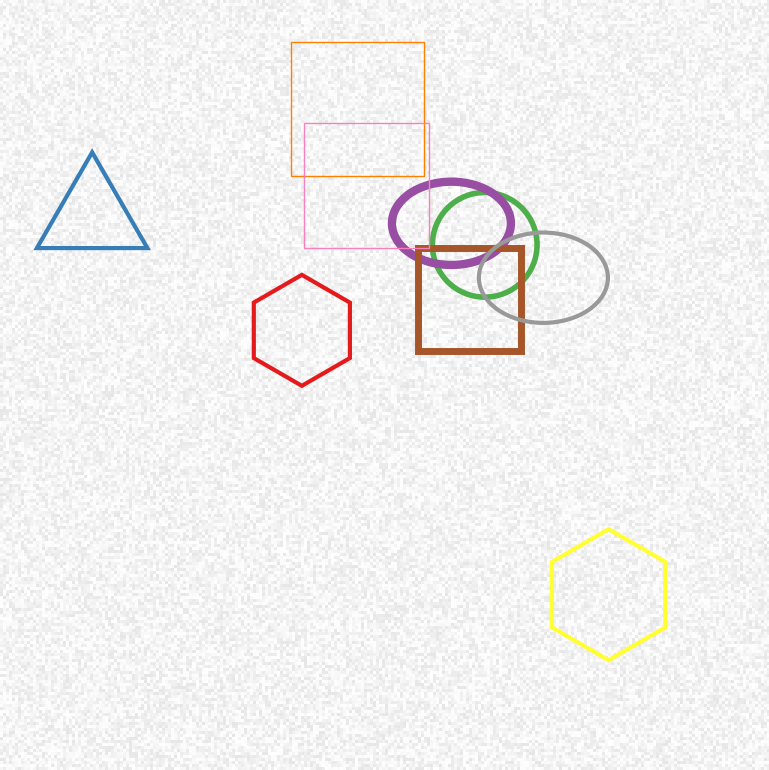[{"shape": "hexagon", "thickness": 1.5, "radius": 0.36, "center": [0.392, 0.571]}, {"shape": "triangle", "thickness": 1.5, "radius": 0.41, "center": [0.12, 0.719]}, {"shape": "circle", "thickness": 2, "radius": 0.34, "center": [0.63, 0.682]}, {"shape": "oval", "thickness": 3, "radius": 0.39, "center": [0.586, 0.71]}, {"shape": "square", "thickness": 0.5, "radius": 0.43, "center": [0.464, 0.858]}, {"shape": "hexagon", "thickness": 1.5, "radius": 0.43, "center": [0.79, 0.228]}, {"shape": "square", "thickness": 2.5, "radius": 0.34, "center": [0.61, 0.611]}, {"shape": "square", "thickness": 0.5, "radius": 0.41, "center": [0.476, 0.759]}, {"shape": "oval", "thickness": 1.5, "radius": 0.42, "center": [0.706, 0.639]}]